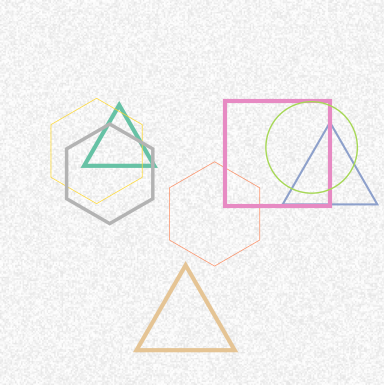[{"shape": "triangle", "thickness": 3, "radius": 0.53, "center": [0.31, 0.622]}, {"shape": "hexagon", "thickness": 0.5, "radius": 0.68, "center": [0.557, 0.444]}, {"shape": "triangle", "thickness": 1.5, "radius": 0.71, "center": [0.857, 0.54]}, {"shape": "square", "thickness": 3, "radius": 0.69, "center": [0.721, 0.601]}, {"shape": "circle", "thickness": 1, "radius": 0.59, "center": [0.809, 0.617]}, {"shape": "hexagon", "thickness": 0.5, "radius": 0.68, "center": [0.251, 0.608]}, {"shape": "triangle", "thickness": 3, "radius": 0.74, "center": [0.482, 0.164]}, {"shape": "hexagon", "thickness": 2.5, "radius": 0.65, "center": [0.285, 0.549]}]